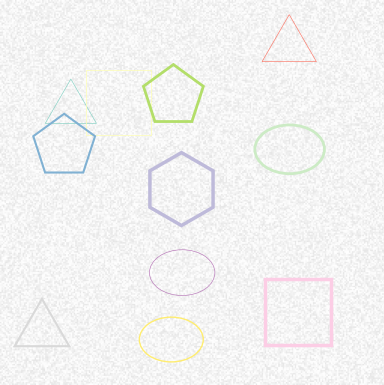[{"shape": "triangle", "thickness": 0.5, "radius": 0.38, "center": [0.184, 0.718]}, {"shape": "square", "thickness": 0.5, "radius": 0.42, "center": [0.307, 0.734]}, {"shape": "hexagon", "thickness": 2.5, "radius": 0.47, "center": [0.471, 0.509]}, {"shape": "triangle", "thickness": 0.5, "radius": 0.41, "center": [0.751, 0.881]}, {"shape": "pentagon", "thickness": 1.5, "radius": 0.42, "center": [0.167, 0.62]}, {"shape": "pentagon", "thickness": 2, "radius": 0.41, "center": [0.45, 0.751]}, {"shape": "square", "thickness": 2.5, "radius": 0.43, "center": [0.774, 0.19]}, {"shape": "triangle", "thickness": 1.5, "radius": 0.41, "center": [0.109, 0.142]}, {"shape": "oval", "thickness": 0.5, "radius": 0.42, "center": [0.473, 0.292]}, {"shape": "oval", "thickness": 2, "radius": 0.45, "center": [0.752, 0.612]}, {"shape": "oval", "thickness": 1, "radius": 0.42, "center": [0.445, 0.118]}]